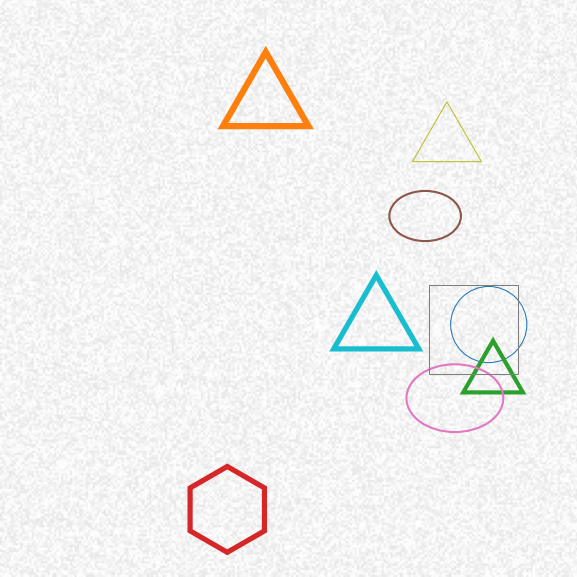[{"shape": "circle", "thickness": 0.5, "radius": 0.33, "center": [0.846, 0.437]}, {"shape": "triangle", "thickness": 3, "radius": 0.43, "center": [0.46, 0.823]}, {"shape": "triangle", "thickness": 2, "radius": 0.3, "center": [0.854, 0.349]}, {"shape": "hexagon", "thickness": 2.5, "radius": 0.37, "center": [0.394, 0.117]}, {"shape": "oval", "thickness": 1, "radius": 0.31, "center": [0.736, 0.625]}, {"shape": "oval", "thickness": 1, "radius": 0.42, "center": [0.788, 0.31]}, {"shape": "square", "thickness": 0.5, "radius": 0.38, "center": [0.82, 0.429]}, {"shape": "triangle", "thickness": 0.5, "radius": 0.35, "center": [0.774, 0.754]}, {"shape": "triangle", "thickness": 2.5, "radius": 0.43, "center": [0.652, 0.438]}]